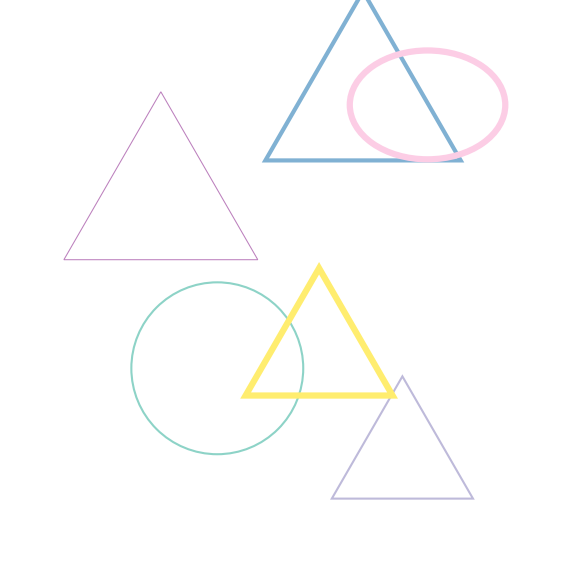[{"shape": "circle", "thickness": 1, "radius": 0.74, "center": [0.376, 0.361]}, {"shape": "triangle", "thickness": 1, "radius": 0.71, "center": [0.697, 0.206]}, {"shape": "triangle", "thickness": 2, "radius": 0.98, "center": [0.629, 0.819]}, {"shape": "oval", "thickness": 3, "radius": 0.67, "center": [0.74, 0.817]}, {"shape": "triangle", "thickness": 0.5, "radius": 0.97, "center": [0.279, 0.646]}, {"shape": "triangle", "thickness": 3, "radius": 0.73, "center": [0.553, 0.388]}]